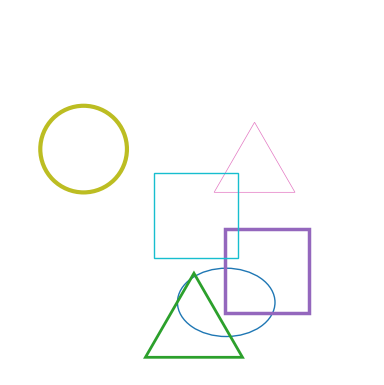[{"shape": "oval", "thickness": 1, "radius": 0.63, "center": [0.588, 0.215]}, {"shape": "triangle", "thickness": 2, "radius": 0.73, "center": [0.504, 0.145]}, {"shape": "square", "thickness": 2.5, "radius": 0.54, "center": [0.693, 0.297]}, {"shape": "triangle", "thickness": 0.5, "radius": 0.61, "center": [0.661, 0.561]}, {"shape": "circle", "thickness": 3, "radius": 0.56, "center": [0.217, 0.613]}, {"shape": "square", "thickness": 1, "radius": 0.55, "center": [0.508, 0.44]}]